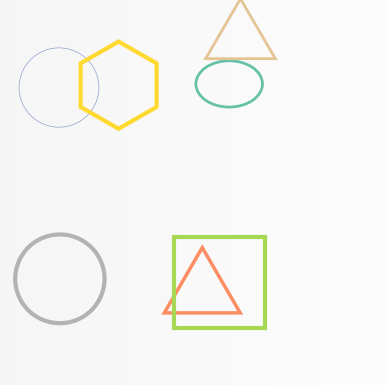[{"shape": "oval", "thickness": 2, "radius": 0.43, "center": [0.591, 0.782]}, {"shape": "triangle", "thickness": 2.5, "radius": 0.57, "center": [0.522, 0.244]}, {"shape": "circle", "thickness": 0.5, "radius": 0.51, "center": [0.152, 0.773]}, {"shape": "square", "thickness": 3, "radius": 0.59, "center": [0.566, 0.266]}, {"shape": "hexagon", "thickness": 3, "radius": 0.57, "center": [0.306, 0.779]}, {"shape": "triangle", "thickness": 2, "radius": 0.52, "center": [0.621, 0.9]}, {"shape": "circle", "thickness": 3, "radius": 0.58, "center": [0.154, 0.276]}]